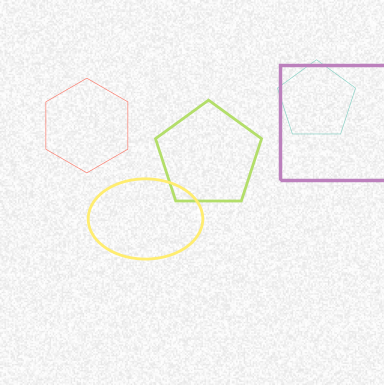[{"shape": "pentagon", "thickness": 0.5, "radius": 0.53, "center": [0.822, 0.738]}, {"shape": "hexagon", "thickness": 0.5, "radius": 0.61, "center": [0.226, 0.674]}, {"shape": "pentagon", "thickness": 2, "radius": 0.72, "center": [0.542, 0.595]}, {"shape": "square", "thickness": 2.5, "radius": 0.75, "center": [0.877, 0.682]}, {"shape": "oval", "thickness": 2, "radius": 0.74, "center": [0.378, 0.431]}]